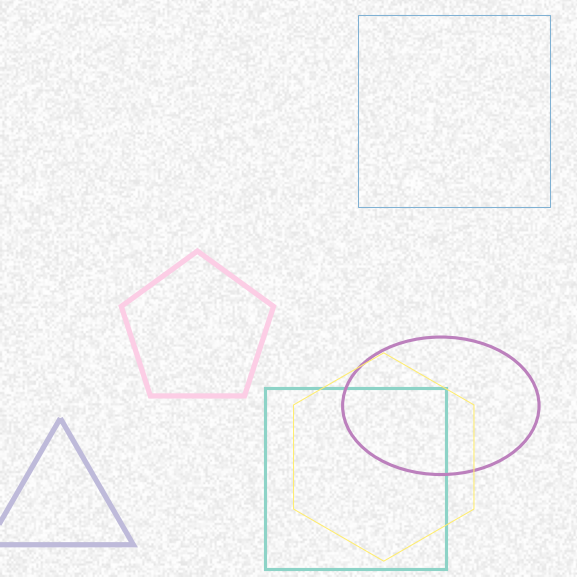[{"shape": "square", "thickness": 1.5, "radius": 0.78, "center": [0.615, 0.17]}, {"shape": "triangle", "thickness": 2.5, "radius": 0.73, "center": [0.104, 0.129]}, {"shape": "square", "thickness": 0.5, "radius": 0.83, "center": [0.786, 0.807]}, {"shape": "pentagon", "thickness": 2.5, "radius": 0.69, "center": [0.342, 0.426]}, {"shape": "oval", "thickness": 1.5, "radius": 0.85, "center": [0.763, 0.296]}, {"shape": "hexagon", "thickness": 0.5, "radius": 0.9, "center": [0.665, 0.208]}]